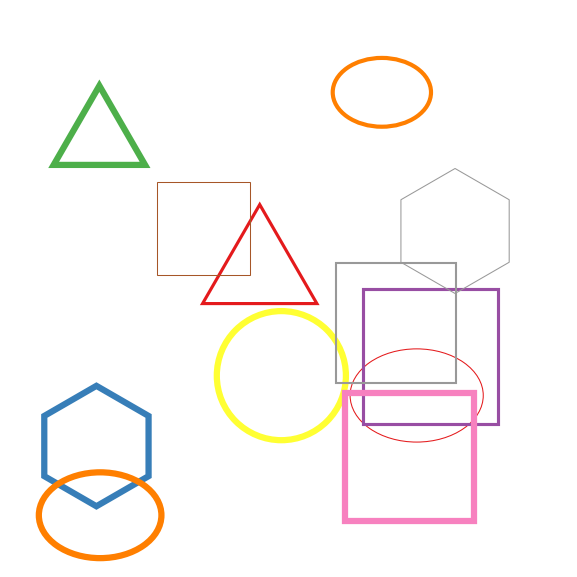[{"shape": "oval", "thickness": 0.5, "radius": 0.58, "center": [0.722, 0.314]}, {"shape": "triangle", "thickness": 1.5, "radius": 0.57, "center": [0.45, 0.531]}, {"shape": "hexagon", "thickness": 3, "radius": 0.52, "center": [0.167, 0.227]}, {"shape": "triangle", "thickness": 3, "radius": 0.46, "center": [0.172, 0.759]}, {"shape": "square", "thickness": 1.5, "radius": 0.59, "center": [0.745, 0.382]}, {"shape": "oval", "thickness": 3, "radius": 0.53, "center": [0.173, 0.107]}, {"shape": "oval", "thickness": 2, "radius": 0.43, "center": [0.661, 0.839]}, {"shape": "circle", "thickness": 3, "radius": 0.56, "center": [0.487, 0.349]}, {"shape": "square", "thickness": 0.5, "radius": 0.4, "center": [0.353, 0.603]}, {"shape": "square", "thickness": 3, "radius": 0.56, "center": [0.708, 0.208]}, {"shape": "square", "thickness": 1, "radius": 0.52, "center": [0.685, 0.441]}, {"shape": "hexagon", "thickness": 0.5, "radius": 0.54, "center": [0.788, 0.599]}]